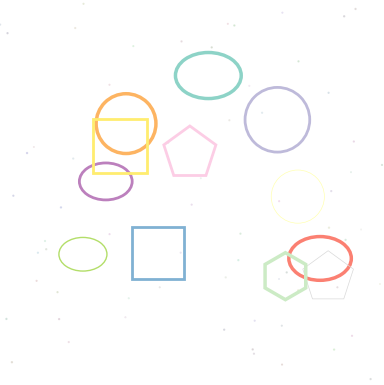[{"shape": "oval", "thickness": 2.5, "radius": 0.43, "center": [0.541, 0.804]}, {"shape": "circle", "thickness": 0.5, "radius": 0.35, "center": [0.774, 0.489]}, {"shape": "circle", "thickness": 2, "radius": 0.42, "center": [0.721, 0.689]}, {"shape": "oval", "thickness": 2.5, "radius": 0.41, "center": [0.831, 0.329]}, {"shape": "square", "thickness": 2, "radius": 0.34, "center": [0.41, 0.342]}, {"shape": "circle", "thickness": 2.5, "radius": 0.39, "center": [0.327, 0.679]}, {"shape": "oval", "thickness": 1, "radius": 0.31, "center": [0.215, 0.34]}, {"shape": "pentagon", "thickness": 2, "radius": 0.36, "center": [0.493, 0.602]}, {"shape": "pentagon", "thickness": 0.5, "radius": 0.35, "center": [0.852, 0.28]}, {"shape": "oval", "thickness": 2, "radius": 0.34, "center": [0.275, 0.529]}, {"shape": "hexagon", "thickness": 2.5, "radius": 0.3, "center": [0.741, 0.283]}, {"shape": "square", "thickness": 2, "radius": 0.35, "center": [0.313, 0.62]}]